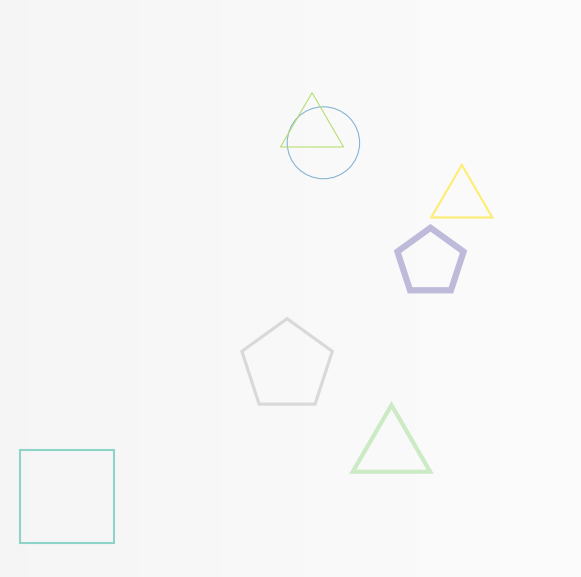[{"shape": "square", "thickness": 1, "radius": 0.4, "center": [0.116, 0.139]}, {"shape": "pentagon", "thickness": 3, "radius": 0.3, "center": [0.741, 0.545]}, {"shape": "circle", "thickness": 0.5, "radius": 0.31, "center": [0.556, 0.752]}, {"shape": "triangle", "thickness": 0.5, "radius": 0.31, "center": [0.537, 0.776]}, {"shape": "pentagon", "thickness": 1.5, "radius": 0.41, "center": [0.494, 0.366]}, {"shape": "triangle", "thickness": 2, "radius": 0.38, "center": [0.674, 0.221]}, {"shape": "triangle", "thickness": 1, "radius": 0.3, "center": [0.794, 0.653]}]